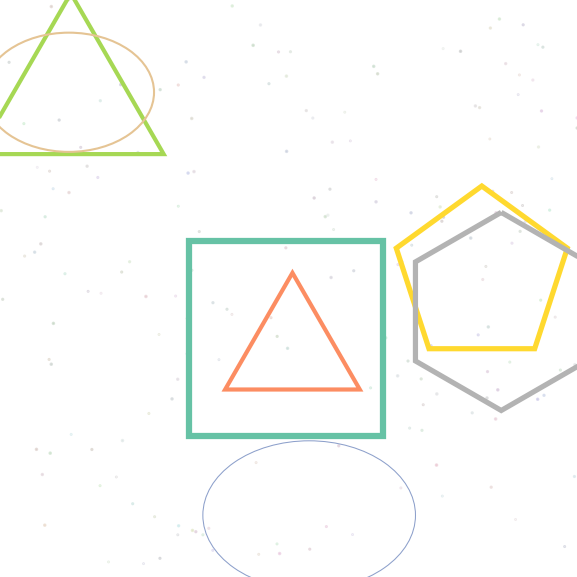[{"shape": "square", "thickness": 3, "radius": 0.84, "center": [0.495, 0.413]}, {"shape": "triangle", "thickness": 2, "radius": 0.67, "center": [0.506, 0.392]}, {"shape": "oval", "thickness": 0.5, "radius": 0.92, "center": [0.535, 0.107]}, {"shape": "triangle", "thickness": 2, "radius": 0.93, "center": [0.123, 0.825]}, {"shape": "pentagon", "thickness": 2.5, "radius": 0.78, "center": [0.834, 0.521]}, {"shape": "oval", "thickness": 1, "radius": 0.74, "center": [0.119, 0.839]}, {"shape": "hexagon", "thickness": 2.5, "radius": 0.86, "center": [0.868, 0.46]}]